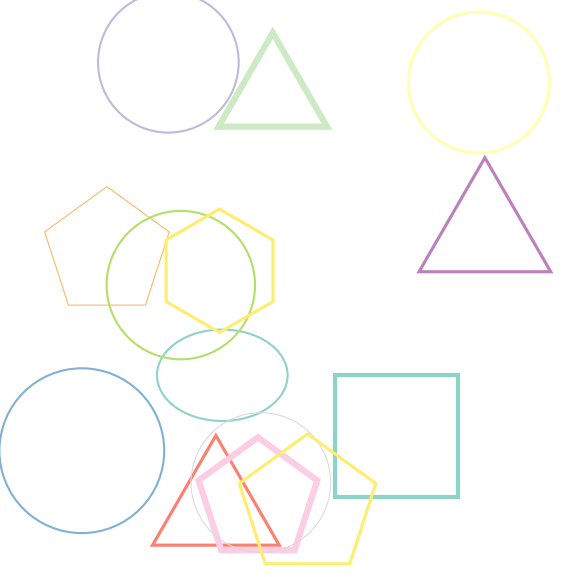[{"shape": "oval", "thickness": 1, "radius": 0.57, "center": [0.385, 0.349]}, {"shape": "square", "thickness": 2, "radius": 0.53, "center": [0.686, 0.244]}, {"shape": "circle", "thickness": 1.5, "radius": 0.61, "center": [0.829, 0.856]}, {"shape": "circle", "thickness": 1, "radius": 0.61, "center": [0.292, 0.891]}, {"shape": "triangle", "thickness": 1.5, "radius": 0.63, "center": [0.374, 0.118]}, {"shape": "circle", "thickness": 1, "radius": 0.71, "center": [0.142, 0.219]}, {"shape": "pentagon", "thickness": 0.5, "radius": 0.57, "center": [0.185, 0.563]}, {"shape": "circle", "thickness": 1, "radius": 0.64, "center": [0.313, 0.505]}, {"shape": "pentagon", "thickness": 3, "radius": 0.54, "center": [0.447, 0.134]}, {"shape": "circle", "thickness": 0.5, "radius": 0.6, "center": [0.452, 0.163]}, {"shape": "triangle", "thickness": 1.5, "radius": 0.66, "center": [0.84, 0.594]}, {"shape": "triangle", "thickness": 3, "radius": 0.54, "center": [0.472, 0.834]}, {"shape": "hexagon", "thickness": 1.5, "radius": 0.53, "center": [0.38, 0.53]}, {"shape": "pentagon", "thickness": 1.5, "radius": 0.62, "center": [0.533, 0.124]}]